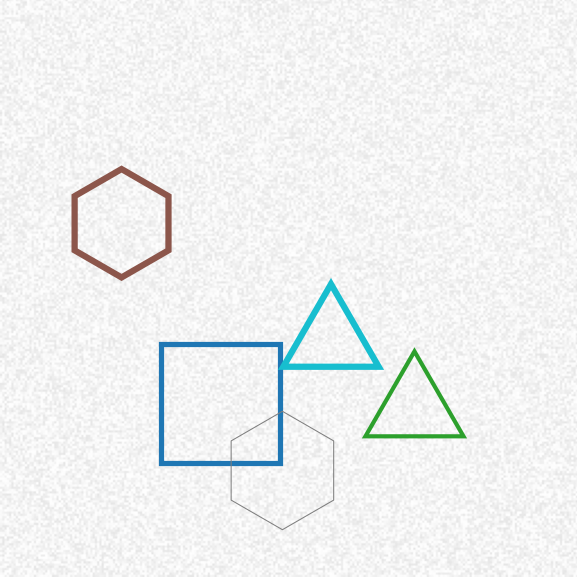[{"shape": "square", "thickness": 2.5, "radius": 0.52, "center": [0.381, 0.301]}, {"shape": "triangle", "thickness": 2, "radius": 0.49, "center": [0.718, 0.293]}, {"shape": "hexagon", "thickness": 3, "radius": 0.47, "center": [0.21, 0.613]}, {"shape": "hexagon", "thickness": 0.5, "radius": 0.51, "center": [0.489, 0.184]}, {"shape": "triangle", "thickness": 3, "radius": 0.48, "center": [0.573, 0.412]}]